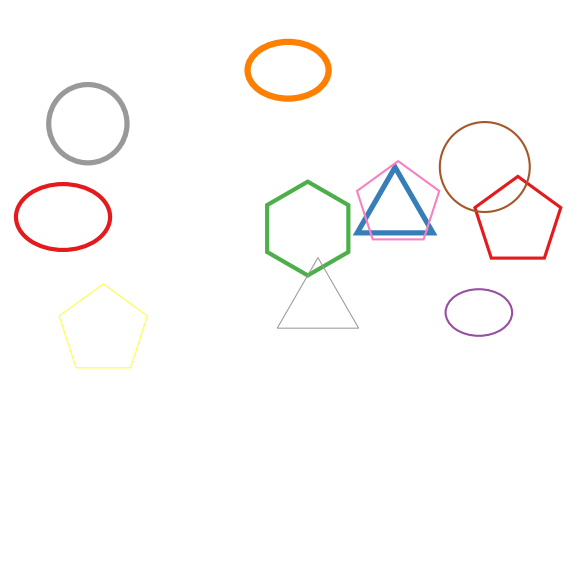[{"shape": "oval", "thickness": 2, "radius": 0.41, "center": [0.109, 0.623]}, {"shape": "pentagon", "thickness": 1.5, "radius": 0.39, "center": [0.897, 0.615]}, {"shape": "triangle", "thickness": 2.5, "radius": 0.38, "center": [0.684, 0.634]}, {"shape": "hexagon", "thickness": 2, "radius": 0.41, "center": [0.533, 0.603]}, {"shape": "oval", "thickness": 1, "radius": 0.29, "center": [0.829, 0.458]}, {"shape": "oval", "thickness": 3, "radius": 0.35, "center": [0.499, 0.877]}, {"shape": "pentagon", "thickness": 0.5, "radius": 0.4, "center": [0.179, 0.427]}, {"shape": "circle", "thickness": 1, "radius": 0.39, "center": [0.839, 0.71]}, {"shape": "pentagon", "thickness": 1, "radius": 0.37, "center": [0.689, 0.645]}, {"shape": "circle", "thickness": 2.5, "radius": 0.34, "center": [0.152, 0.785]}, {"shape": "triangle", "thickness": 0.5, "radius": 0.41, "center": [0.551, 0.472]}]